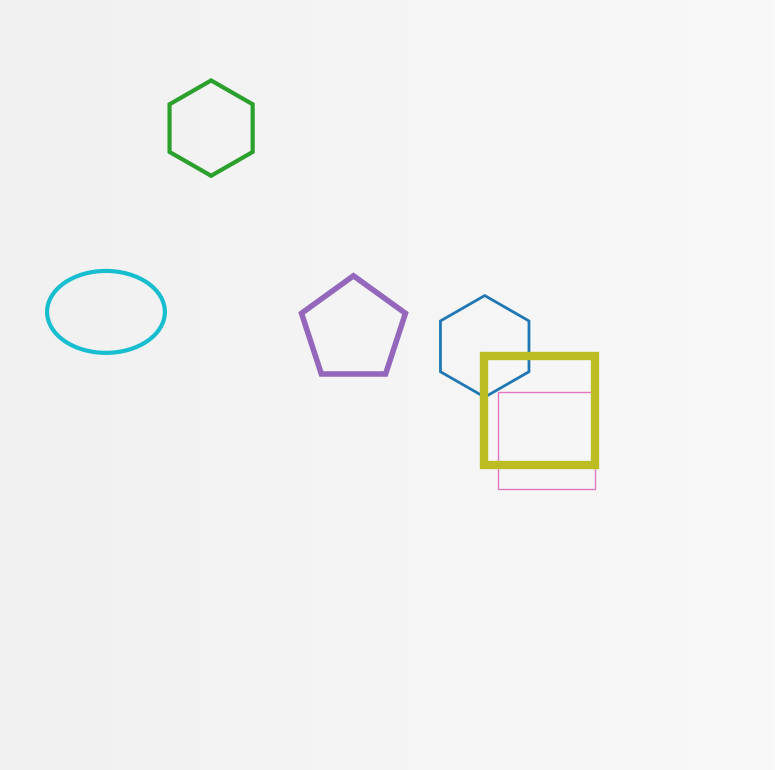[{"shape": "hexagon", "thickness": 1, "radius": 0.33, "center": [0.625, 0.55]}, {"shape": "hexagon", "thickness": 1.5, "radius": 0.31, "center": [0.272, 0.834]}, {"shape": "pentagon", "thickness": 2, "radius": 0.35, "center": [0.456, 0.571]}, {"shape": "square", "thickness": 0.5, "radius": 0.31, "center": [0.705, 0.428]}, {"shape": "square", "thickness": 3, "radius": 0.36, "center": [0.696, 0.467]}, {"shape": "oval", "thickness": 1.5, "radius": 0.38, "center": [0.137, 0.595]}]